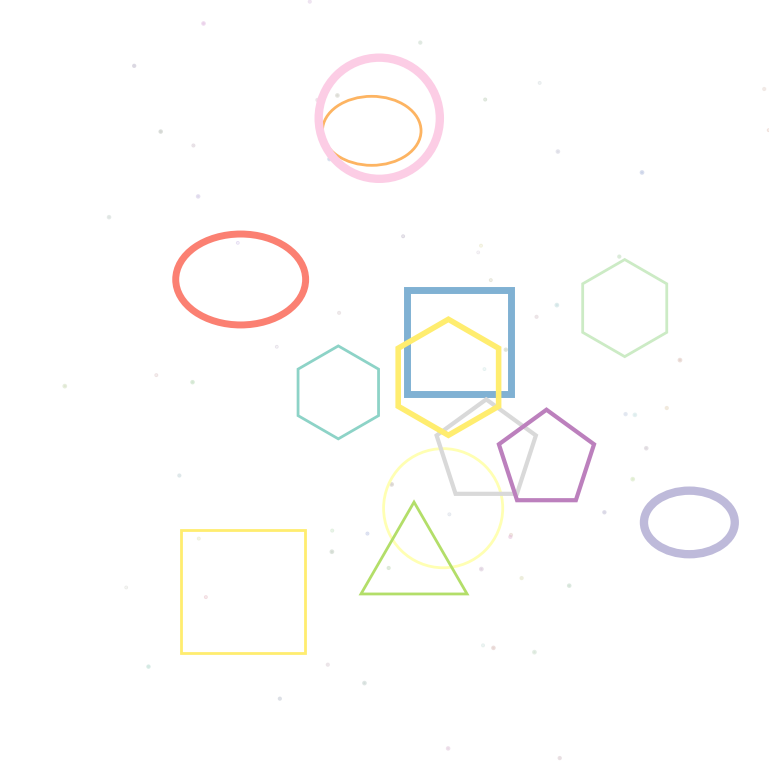[{"shape": "hexagon", "thickness": 1, "radius": 0.3, "center": [0.439, 0.49]}, {"shape": "circle", "thickness": 1, "radius": 0.39, "center": [0.576, 0.34]}, {"shape": "oval", "thickness": 3, "radius": 0.29, "center": [0.895, 0.322]}, {"shape": "oval", "thickness": 2.5, "radius": 0.42, "center": [0.313, 0.637]}, {"shape": "square", "thickness": 2.5, "radius": 0.34, "center": [0.596, 0.556]}, {"shape": "oval", "thickness": 1, "radius": 0.32, "center": [0.483, 0.83]}, {"shape": "triangle", "thickness": 1, "radius": 0.4, "center": [0.538, 0.268]}, {"shape": "circle", "thickness": 3, "radius": 0.39, "center": [0.493, 0.846]}, {"shape": "pentagon", "thickness": 1.5, "radius": 0.34, "center": [0.631, 0.414]}, {"shape": "pentagon", "thickness": 1.5, "radius": 0.32, "center": [0.71, 0.403]}, {"shape": "hexagon", "thickness": 1, "radius": 0.32, "center": [0.811, 0.6]}, {"shape": "hexagon", "thickness": 2, "radius": 0.38, "center": [0.582, 0.51]}, {"shape": "square", "thickness": 1, "radius": 0.4, "center": [0.316, 0.232]}]